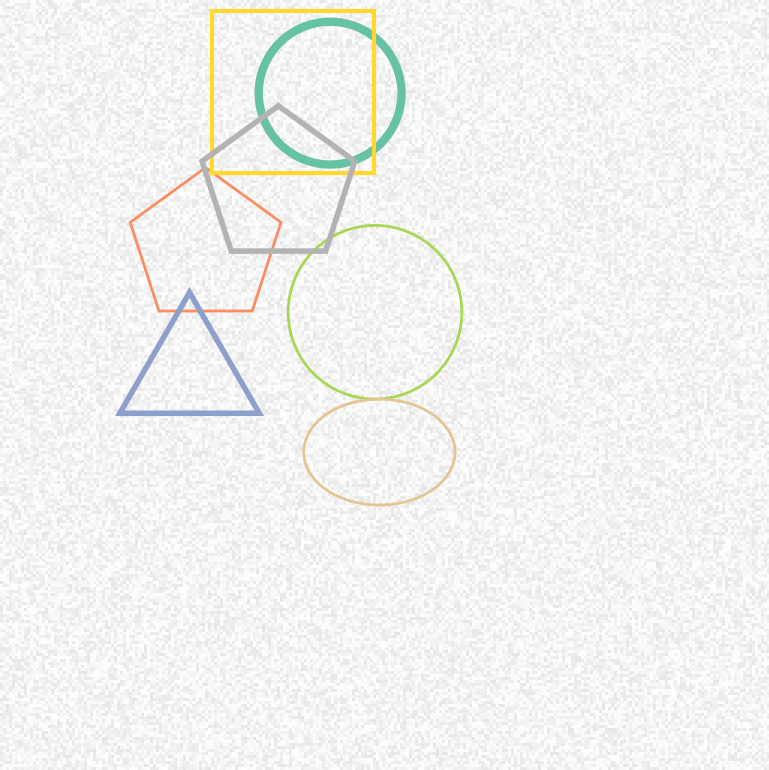[{"shape": "circle", "thickness": 3, "radius": 0.46, "center": [0.429, 0.879]}, {"shape": "pentagon", "thickness": 1, "radius": 0.51, "center": [0.267, 0.679]}, {"shape": "triangle", "thickness": 2, "radius": 0.52, "center": [0.246, 0.516]}, {"shape": "circle", "thickness": 1, "radius": 0.56, "center": [0.487, 0.594]}, {"shape": "square", "thickness": 1.5, "radius": 0.53, "center": [0.38, 0.88]}, {"shape": "oval", "thickness": 1, "radius": 0.49, "center": [0.493, 0.413]}, {"shape": "pentagon", "thickness": 2, "radius": 0.52, "center": [0.362, 0.758]}]